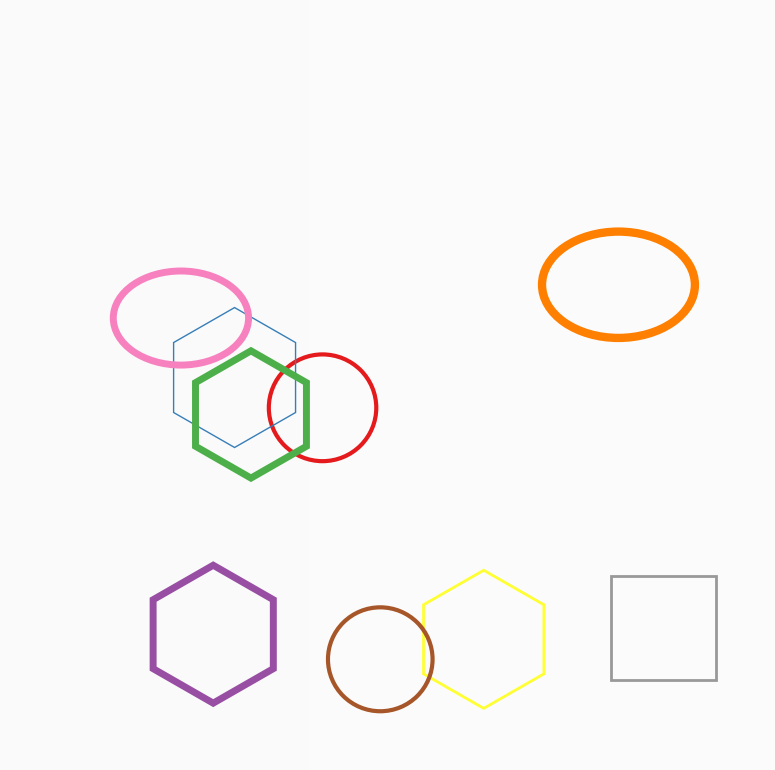[{"shape": "circle", "thickness": 1.5, "radius": 0.35, "center": [0.416, 0.47]}, {"shape": "hexagon", "thickness": 0.5, "radius": 0.45, "center": [0.303, 0.51]}, {"shape": "hexagon", "thickness": 2.5, "radius": 0.41, "center": [0.324, 0.462]}, {"shape": "hexagon", "thickness": 2.5, "radius": 0.45, "center": [0.275, 0.176]}, {"shape": "oval", "thickness": 3, "radius": 0.49, "center": [0.798, 0.63]}, {"shape": "hexagon", "thickness": 1, "radius": 0.45, "center": [0.624, 0.17]}, {"shape": "circle", "thickness": 1.5, "radius": 0.34, "center": [0.491, 0.144]}, {"shape": "oval", "thickness": 2.5, "radius": 0.44, "center": [0.233, 0.587]}, {"shape": "square", "thickness": 1, "radius": 0.34, "center": [0.856, 0.184]}]